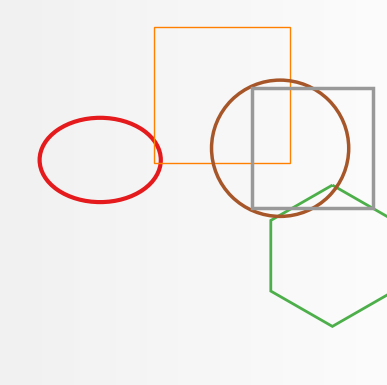[{"shape": "oval", "thickness": 3, "radius": 0.78, "center": [0.259, 0.585]}, {"shape": "hexagon", "thickness": 2, "radius": 0.92, "center": [0.858, 0.336]}, {"shape": "square", "thickness": 1, "radius": 0.88, "center": [0.573, 0.753]}, {"shape": "circle", "thickness": 2.5, "radius": 0.88, "center": [0.723, 0.615]}, {"shape": "square", "thickness": 2.5, "radius": 0.78, "center": [0.806, 0.615]}]